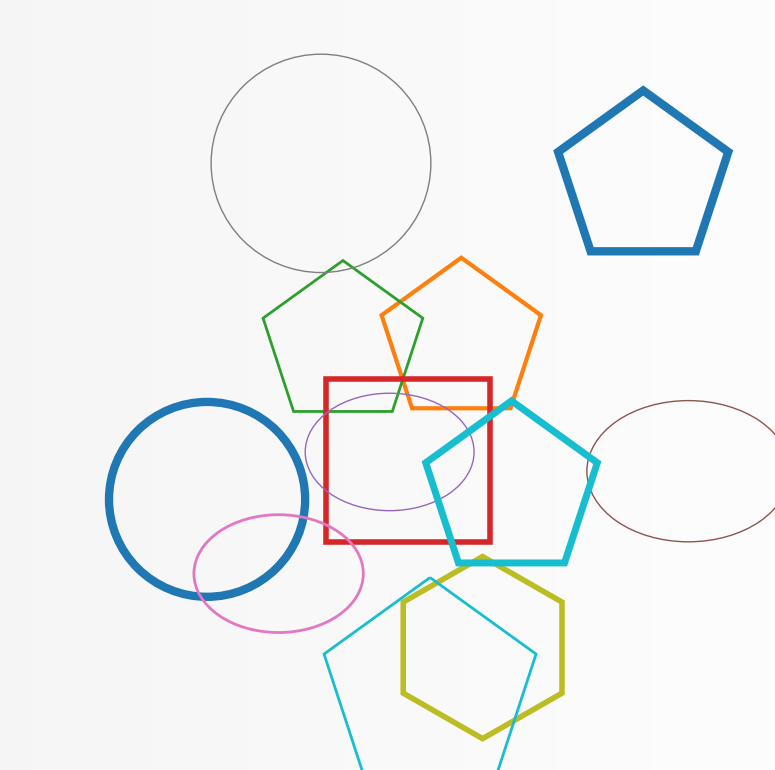[{"shape": "circle", "thickness": 3, "radius": 0.63, "center": [0.267, 0.351]}, {"shape": "pentagon", "thickness": 3, "radius": 0.58, "center": [0.83, 0.767]}, {"shape": "pentagon", "thickness": 1.5, "radius": 0.54, "center": [0.595, 0.557]}, {"shape": "pentagon", "thickness": 1, "radius": 0.54, "center": [0.442, 0.553]}, {"shape": "square", "thickness": 2, "radius": 0.53, "center": [0.526, 0.402]}, {"shape": "oval", "thickness": 0.5, "radius": 0.54, "center": [0.503, 0.413]}, {"shape": "oval", "thickness": 0.5, "radius": 0.65, "center": [0.888, 0.388]}, {"shape": "oval", "thickness": 1, "radius": 0.55, "center": [0.36, 0.255]}, {"shape": "circle", "thickness": 0.5, "radius": 0.71, "center": [0.414, 0.788]}, {"shape": "hexagon", "thickness": 2, "radius": 0.59, "center": [0.623, 0.159]}, {"shape": "pentagon", "thickness": 1, "radius": 0.72, "center": [0.555, 0.106]}, {"shape": "pentagon", "thickness": 2.5, "radius": 0.58, "center": [0.66, 0.363]}]